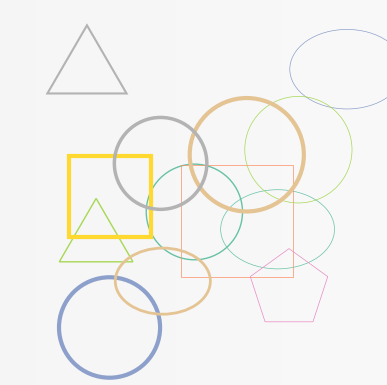[{"shape": "circle", "thickness": 1, "radius": 0.62, "center": [0.502, 0.449]}, {"shape": "oval", "thickness": 0.5, "radius": 0.73, "center": [0.716, 0.404]}, {"shape": "square", "thickness": 0.5, "radius": 0.73, "center": [0.611, 0.427]}, {"shape": "circle", "thickness": 3, "radius": 0.65, "center": [0.283, 0.149]}, {"shape": "oval", "thickness": 0.5, "radius": 0.74, "center": [0.895, 0.82]}, {"shape": "pentagon", "thickness": 0.5, "radius": 0.53, "center": [0.746, 0.249]}, {"shape": "circle", "thickness": 0.5, "radius": 0.69, "center": [0.77, 0.611]}, {"shape": "triangle", "thickness": 1, "radius": 0.55, "center": [0.248, 0.375]}, {"shape": "square", "thickness": 3, "radius": 0.53, "center": [0.283, 0.49]}, {"shape": "oval", "thickness": 2, "radius": 0.61, "center": [0.42, 0.27]}, {"shape": "circle", "thickness": 3, "radius": 0.74, "center": [0.637, 0.598]}, {"shape": "triangle", "thickness": 1.5, "radius": 0.59, "center": [0.224, 0.816]}, {"shape": "circle", "thickness": 2.5, "radius": 0.6, "center": [0.414, 0.576]}]